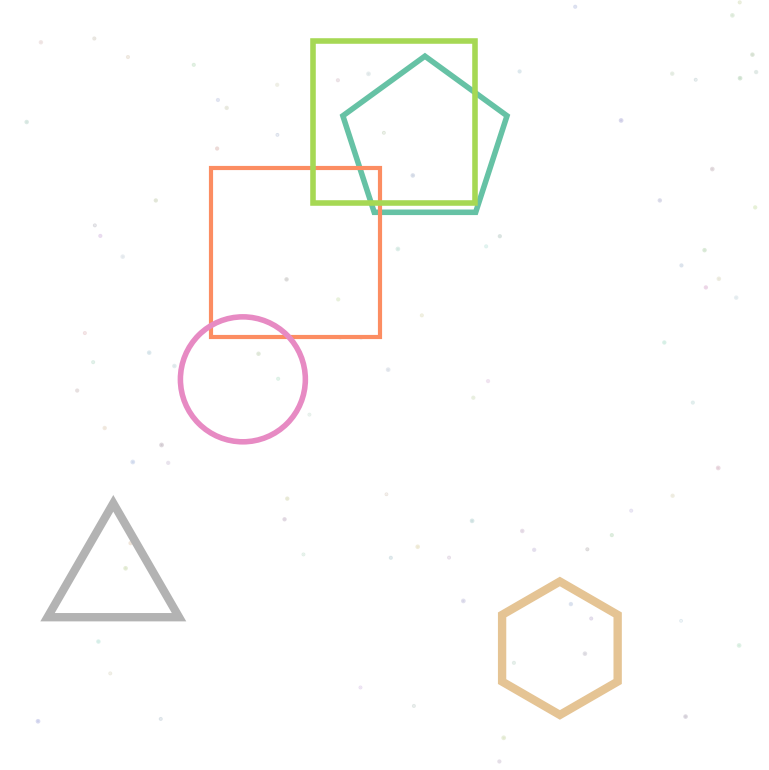[{"shape": "pentagon", "thickness": 2, "radius": 0.56, "center": [0.552, 0.815]}, {"shape": "square", "thickness": 1.5, "radius": 0.55, "center": [0.384, 0.672]}, {"shape": "circle", "thickness": 2, "radius": 0.41, "center": [0.315, 0.507]}, {"shape": "square", "thickness": 2, "radius": 0.53, "center": [0.512, 0.841]}, {"shape": "hexagon", "thickness": 3, "radius": 0.43, "center": [0.727, 0.158]}, {"shape": "triangle", "thickness": 3, "radius": 0.49, "center": [0.147, 0.248]}]